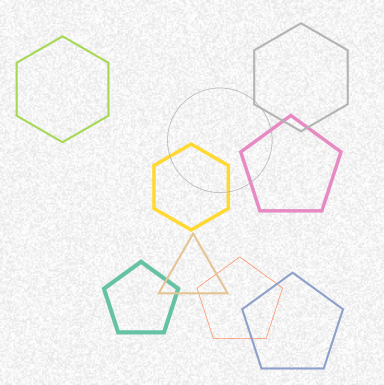[{"shape": "pentagon", "thickness": 3, "radius": 0.51, "center": [0.366, 0.219]}, {"shape": "pentagon", "thickness": 0.5, "radius": 0.58, "center": [0.623, 0.216]}, {"shape": "pentagon", "thickness": 1.5, "radius": 0.69, "center": [0.76, 0.154]}, {"shape": "pentagon", "thickness": 2.5, "radius": 0.68, "center": [0.755, 0.563]}, {"shape": "hexagon", "thickness": 1.5, "radius": 0.69, "center": [0.162, 0.768]}, {"shape": "hexagon", "thickness": 2.5, "radius": 0.56, "center": [0.497, 0.514]}, {"shape": "triangle", "thickness": 1.5, "radius": 0.52, "center": [0.502, 0.29]}, {"shape": "hexagon", "thickness": 1.5, "radius": 0.7, "center": [0.782, 0.799]}, {"shape": "circle", "thickness": 0.5, "radius": 0.68, "center": [0.571, 0.636]}]